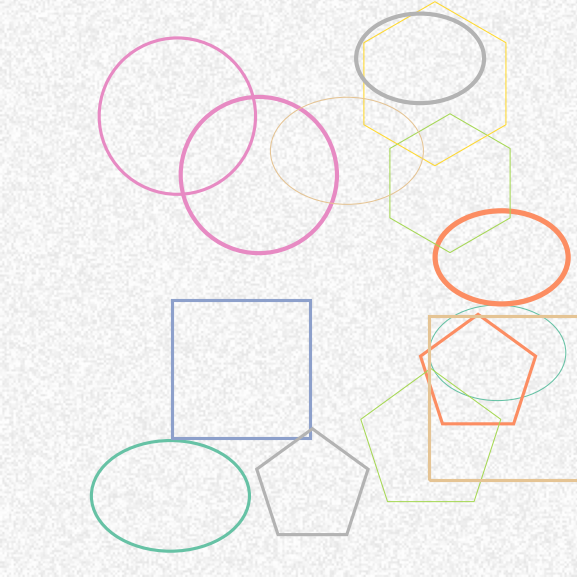[{"shape": "oval", "thickness": 0.5, "radius": 0.59, "center": [0.861, 0.388]}, {"shape": "oval", "thickness": 1.5, "radius": 0.68, "center": [0.295, 0.14]}, {"shape": "oval", "thickness": 2.5, "radius": 0.58, "center": [0.869, 0.554]}, {"shape": "pentagon", "thickness": 1.5, "radius": 0.52, "center": [0.828, 0.35]}, {"shape": "square", "thickness": 1.5, "radius": 0.6, "center": [0.417, 0.36]}, {"shape": "circle", "thickness": 1.5, "radius": 0.68, "center": [0.307, 0.798]}, {"shape": "circle", "thickness": 2, "radius": 0.68, "center": [0.448, 0.696]}, {"shape": "pentagon", "thickness": 0.5, "radius": 0.64, "center": [0.746, 0.234]}, {"shape": "hexagon", "thickness": 0.5, "radius": 0.6, "center": [0.779, 0.682]}, {"shape": "hexagon", "thickness": 0.5, "radius": 0.71, "center": [0.753, 0.854]}, {"shape": "square", "thickness": 1.5, "radius": 0.71, "center": [0.885, 0.309]}, {"shape": "oval", "thickness": 0.5, "radius": 0.66, "center": [0.601, 0.738]}, {"shape": "pentagon", "thickness": 1.5, "radius": 0.51, "center": [0.541, 0.155]}, {"shape": "oval", "thickness": 2, "radius": 0.55, "center": [0.727, 0.898]}]